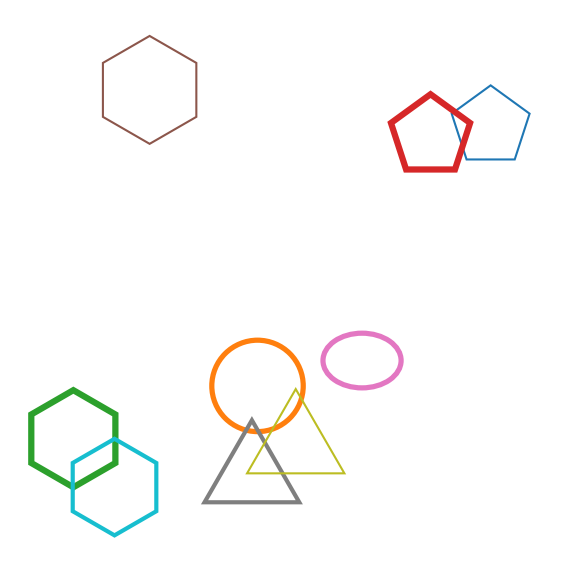[{"shape": "pentagon", "thickness": 1, "radius": 0.35, "center": [0.85, 0.78]}, {"shape": "circle", "thickness": 2.5, "radius": 0.4, "center": [0.446, 0.331]}, {"shape": "hexagon", "thickness": 3, "radius": 0.42, "center": [0.127, 0.239]}, {"shape": "pentagon", "thickness": 3, "radius": 0.36, "center": [0.746, 0.764]}, {"shape": "hexagon", "thickness": 1, "radius": 0.47, "center": [0.259, 0.843]}, {"shape": "oval", "thickness": 2.5, "radius": 0.34, "center": [0.627, 0.375]}, {"shape": "triangle", "thickness": 2, "radius": 0.47, "center": [0.436, 0.177]}, {"shape": "triangle", "thickness": 1, "radius": 0.49, "center": [0.512, 0.228]}, {"shape": "hexagon", "thickness": 2, "radius": 0.42, "center": [0.198, 0.156]}]